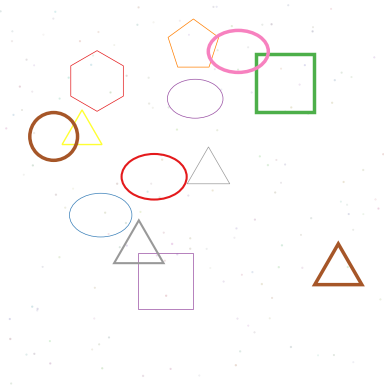[{"shape": "oval", "thickness": 1.5, "radius": 0.42, "center": [0.4, 0.541]}, {"shape": "hexagon", "thickness": 0.5, "radius": 0.39, "center": [0.252, 0.79]}, {"shape": "oval", "thickness": 0.5, "radius": 0.41, "center": [0.262, 0.441]}, {"shape": "square", "thickness": 2.5, "radius": 0.38, "center": [0.741, 0.785]}, {"shape": "oval", "thickness": 0.5, "radius": 0.36, "center": [0.507, 0.744]}, {"shape": "square", "thickness": 0.5, "radius": 0.36, "center": [0.43, 0.27]}, {"shape": "pentagon", "thickness": 0.5, "radius": 0.35, "center": [0.502, 0.882]}, {"shape": "triangle", "thickness": 1, "radius": 0.3, "center": [0.213, 0.655]}, {"shape": "circle", "thickness": 2.5, "radius": 0.31, "center": [0.139, 0.646]}, {"shape": "triangle", "thickness": 2.5, "radius": 0.35, "center": [0.879, 0.296]}, {"shape": "oval", "thickness": 2.5, "radius": 0.39, "center": [0.619, 0.866]}, {"shape": "triangle", "thickness": 1.5, "radius": 0.37, "center": [0.361, 0.354]}, {"shape": "triangle", "thickness": 0.5, "radius": 0.32, "center": [0.542, 0.555]}]